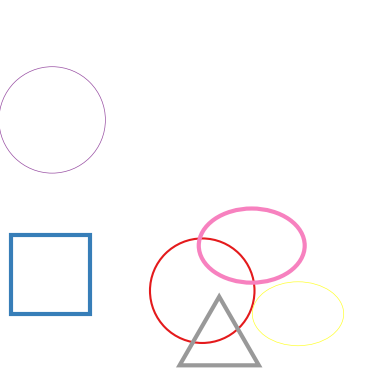[{"shape": "circle", "thickness": 1.5, "radius": 0.68, "center": [0.525, 0.245]}, {"shape": "square", "thickness": 3, "radius": 0.51, "center": [0.132, 0.287]}, {"shape": "circle", "thickness": 0.5, "radius": 0.69, "center": [0.136, 0.689]}, {"shape": "oval", "thickness": 0.5, "radius": 0.59, "center": [0.774, 0.185]}, {"shape": "oval", "thickness": 3, "radius": 0.69, "center": [0.654, 0.362]}, {"shape": "triangle", "thickness": 3, "radius": 0.59, "center": [0.569, 0.111]}]